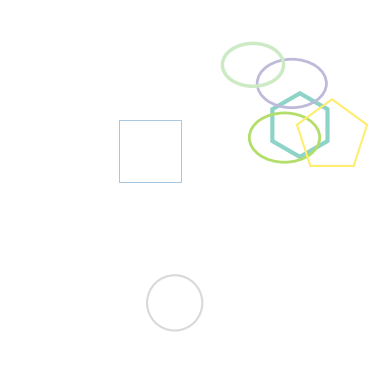[{"shape": "hexagon", "thickness": 3, "radius": 0.41, "center": [0.779, 0.675]}, {"shape": "oval", "thickness": 2, "radius": 0.45, "center": [0.758, 0.783]}, {"shape": "square", "thickness": 0.5, "radius": 0.4, "center": [0.39, 0.607]}, {"shape": "oval", "thickness": 2, "radius": 0.46, "center": [0.739, 0.643]}, {"shape": "circle", "thickness": 1.5, "radius": 0.36, "center": [0.454, 0.213]}, {"shape": "oval", "thickness": 2.5, "radius": 0.4, "center": [0.657, 0.832]}, {"shape": "pentagon", "thickness": 1.5, "radius": 0.48, "center": [0.862, 0.646]}]